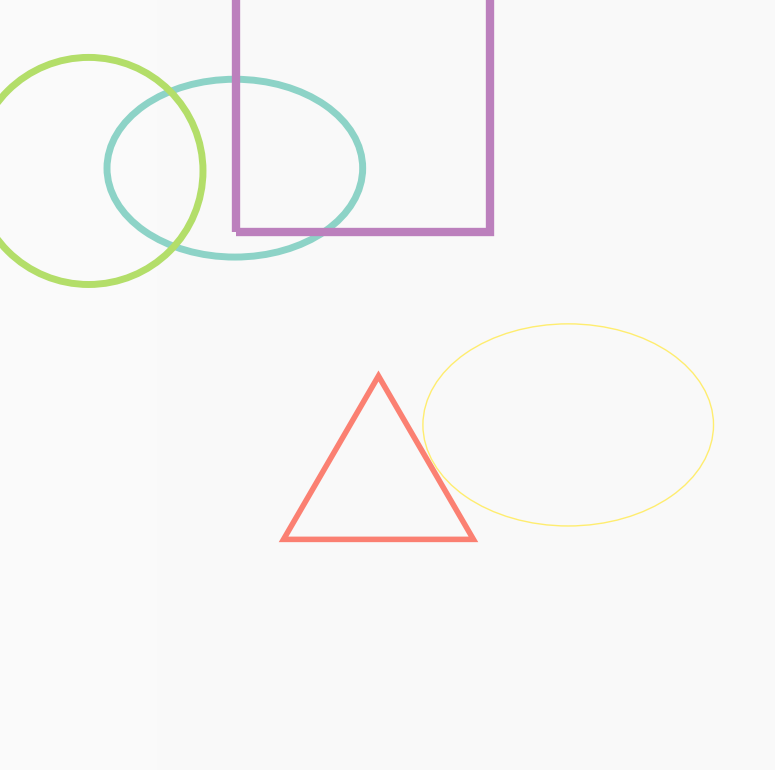[{"shape": "oval", "thickness": 2.5, "radius": 0.82, "center": [0.303, 0.782]}, {"shape": "triangle", "thickness": 2, "radius": 0.71, "center": [0.488, 0.37]}, {"shape": "circle", "thickness": 2.5, "radius": 0.74, "center": [0.114, 0.778]}, {"shape": "square", "thickness": 3, "radius": 0.82, "center": [0.468, 0.862]}, {"shape": "oval", "thickness": 0.5, "radius": 0.94, "center": [0.733, 0.448]}]